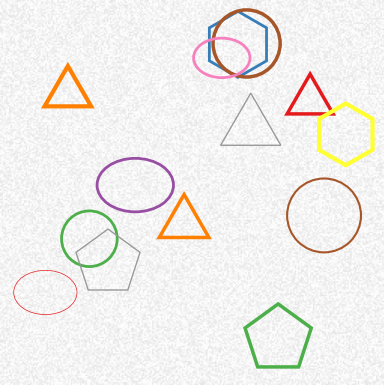[{"shape": "triangle", "thickness": 2.5, "radius": 0.34, "center": [0.806, 0.739]}, {"shape": "oval", "thickness": 0.5, "radius": 0.41, "center": [0.118, 0.24]}, {"shape": "hexagon", "thickness": 2, "radius": 0.43, "center": [0.618, 0.885]}, {"shape": "circle", "thickness": 2, "radius": 0.36, "center": [0.232, 0.38]}, {"shape": "pentagon", "thickness": 2.5, "radius": 0.45, "center": [0.723, 0.12]}, {"shape": "oval", "thickness": 2, "radius": 0.5, "center": [0.351, 0.519]}, {"shape": "triangle", "thickness": 3, "radius": 0.35, "center": [0.176, 0.759]}, {"shape": "triangle", "thickness": 2.5, "radius": 0.37, "center": [0.478, 0.42]}, {"shape": "hexagon", "thickness": 3, "radius": 0.4, "center": [0.898, 0.651]}, {"shape": "circle", "thickness": 2.5, "radius": 0.44, "center": [0.641, 0.887]}, {"shape": "circle", "thickness": 1.5, "radius": 0.48, "center": [0.842, 0.44]}, {"shape": "oval", "thickness": 2, "radius": 0.37, "center": [0.576, 0.85]}, {"shape": "pentagon", "thickness": 1, "radius": 0.44, "center": [0.281, 0.317]}, {"shape": "triangle", "thickness": 1, "radius": 0.45, "center": [0.651, 0.668]}]